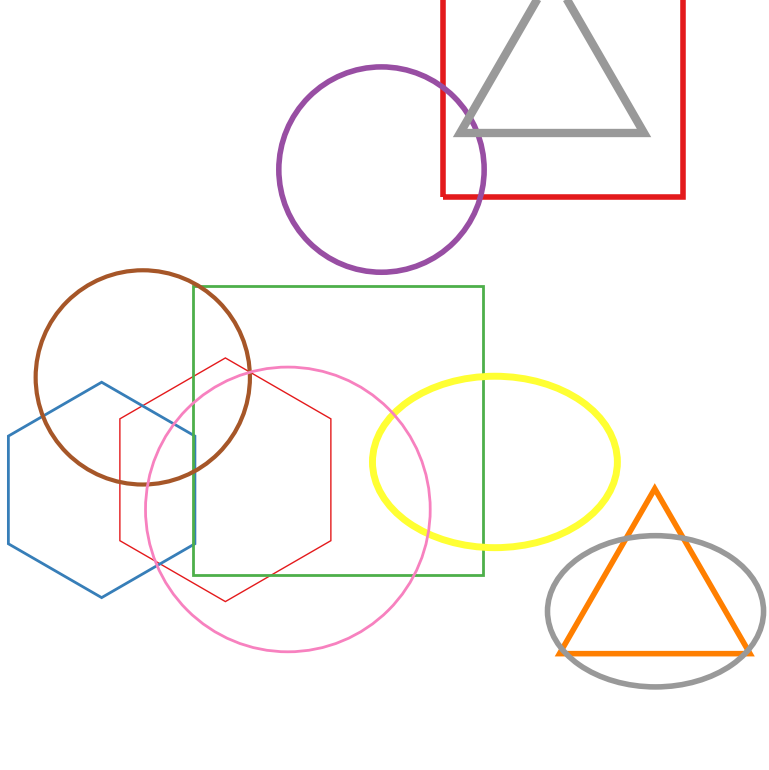[{"shape": "hexagon", "thickness": 0.5, "radius": 0.79, "center": [0.293, 0.377]}, {"shape": "square", "thickness": 2, "radius": 0.78, "center": [0.731, 0.9]}, {"shape": "hexagon", "thickness": 1, "radius": 0.7, "center": [0.132, 0.364]}, {"shape": "square", "thickness": 1, "radius": 0.94, "center": [0.439, 0.441]}, {"shape": "circle", "thickness": 2, "radius": 0.67, "center": [0.495, 0.78]}, {"shape": "triangle", "thickness": 2, "radius": 0.71, "center": [0.85, 0.222]}, {"shape": "oval", "thickness": 2.5, "radius": 0.8, "center": [0.643, 0.4]}, {"shape": "circle", "thickness": 1.5, "radius": 0.7, "center": [0.185, 0.51]}, {"shape": "circle", "thickness": 1, "radius": 0.92, "center": [0.374, 0.338]}, {"shape": "oval", "thickness": 2, "radius": 0.7, "center": [0.851, 0.206]}, {"shape": "triangle", "thickness": 3, "radius": 0.69, "center": [0.717, 0.896]}]